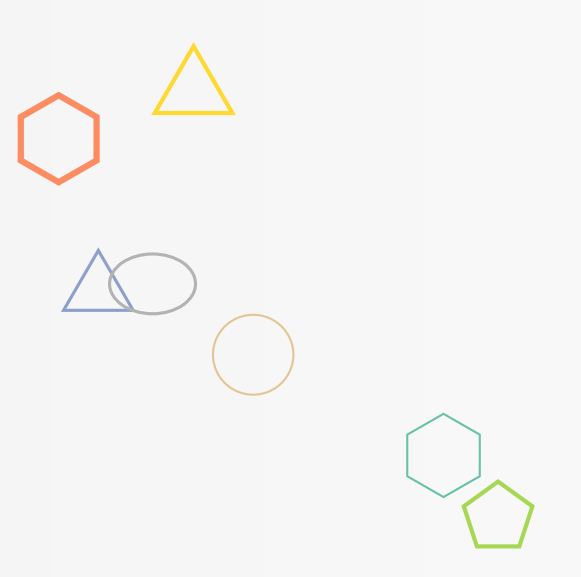[{"shape": "hexagon", "thickness": 1, "radius": 0.36, "center": [0.763, 0.211]}, {"shape": "hexagon", "thickness": 3, "radius": 0.38, "center": [0.101, 0.759]}, {"shape": "triangle", "thickness": 1.5, "radius": 0.35, "center": [0.169, 0.496]}, {"shape": "pentagon", "thickness": 2, "radius": 0.31, "center": [0.857, 0.103]}, {"shape": "triangle", "thickness": 2, "radius": 0.39, "center": [0.333, 0.842]}, {"shape": "circle", "thickness": 1, "radius": 0.35, "center": [0.436, 0.385]}, {"shape": "oval", "thickness": 1.5, "radius": 0.37, "center": [0.262, 0.508]}]